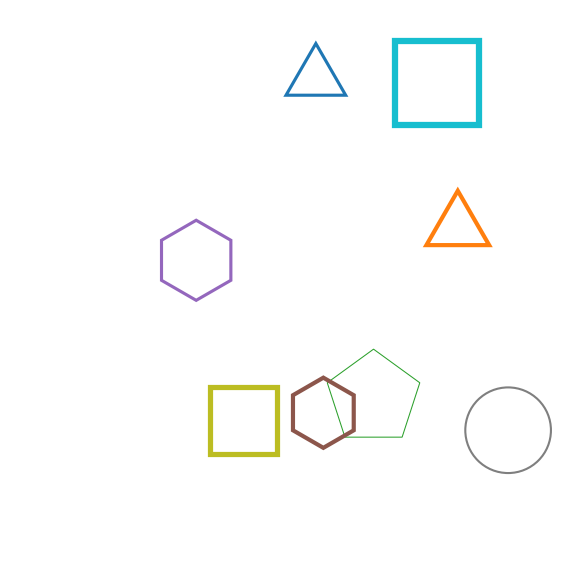[{"shape": "triangle", "thickness": 1.5, "radius": 0.3, "center": [0.547, 0.864]}, {"shape": "triangle", "thickness": 2, "radius": 0.31, "center": [0.793, 0.606]}, {"shape": "pentagon", "thickness": 0.5, "radius": 0.42, "center": [0.647, 0.31]}, {"shape": "hexagon", "thickness": 1.5, "radius": 0.35, "center": [0.34, 0.548]}, {"shape": "hexagon", "thickness": 2, "radius": 0.3, "center": [0.56, 0.284]}, {"shape": "circle", "thickness": 1, "radius": 0.37, "center": [0.88, 0.254]}, {"shape": "square", "thickness": 2.5, "radius": 0.29, "center": [0.422, 0.272]}, {"shape": "square", "thickness": 3, "radius": 0.36, "center": [0.757, 0.856]}]